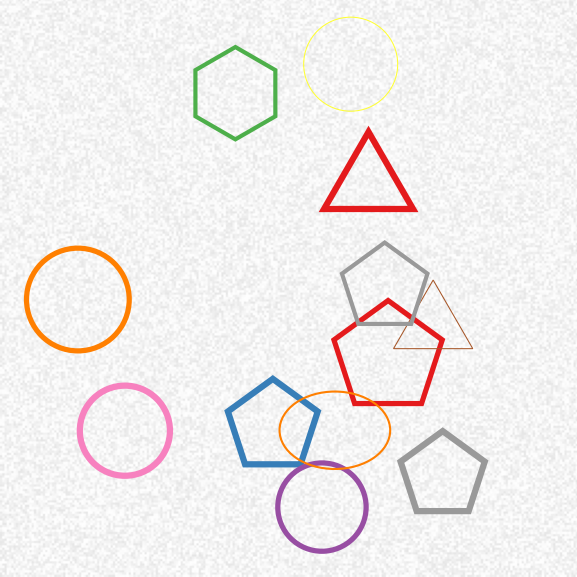[{"shape": "pentagon", "thickness": 2.5, "radius": 0.49, "center": [0.672, 0.38]}, {"shape": "triangle", "thickness": 3, "radius": 0.44, "center": [0.638, 0.682]}, {"shape": "pentagon", "thickness": 3, "radius": 0.41, "center": [0.472, 0.261]}, {"shape": "hexagon", "thickness": 2, "radius": 0.4, "center": [0.408, 0.838]}, {"shape": "circle", "thickness": 2.5, "radius": 0.38, "center": [0.558, 0.121]}, {"shape": "oval", "thickness": 1, "radius": 0.48, "center": [0.58, 0.254]}, {"shape": "circle", "thickness": 2.5, "radius": 0.44, "center": [0.135, 0.48]}, {"shape": "circle", "thickness": 0.5, "radius": 0.41, "center": [0.607, 0.888]}, {"shape": "triangle", "thickness": 0.5, "radius": 0.4, "center": [0.75, 0.435]}, {"shape": "circle", "thickness": 3, "radius": 0.39, "center": [0.216, 0.253]}, {"shape": "pentagon", "thickness": 2, "radius": 0.39, "center": [0.666, 0.501]}, {"shape": "pentagon", "thickness": 3, "radius": 0.38, "center": [0.767, 0.176]}]